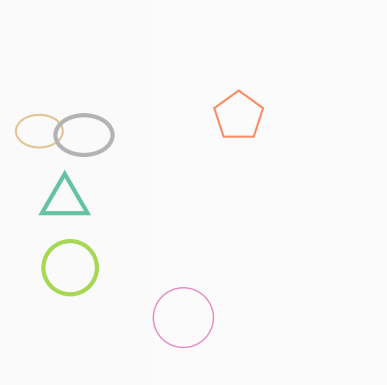[{"shape": "triangle", "thickness": 3, "radius": 0.34, "center": [0.167, 0.48]}, {"shape": "pentagon", "thickness": 1.5, "radius": 0.33, "center": [0.616, 0.699]}, {"shape": "circle", "thickness": 1, "radius": 0.39, "center": [0.473, 0.175]}, {"shape": "circle", "thickness": 3, "radius": 0.35, "center": [0.181, 0.305]}, {"shape": "oval", "thickness": 1.5, "radius": 0.3, "center": [0.102, 0.659]}, {"shape": "oval", "thickness": 3, "radius": 0.37, "center": [0.217, 0.649]}]